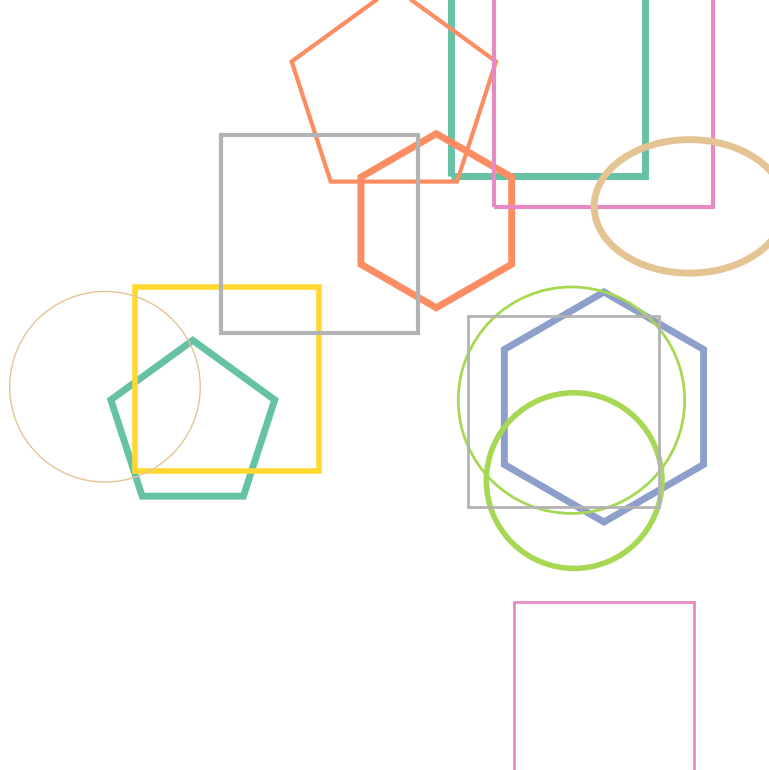[{"shape": "pentagon", "thickness": 2.5, "radius": 0.56, "center": [0.25, 0.446]}, {"shape": "square", "thickness": 2.5, "radius": 0.63, "center": [0.712, 0.897]}, {"shape": "pentagon", "thickness": 1.5, "radius": 0.7, "center": [0.511, 0.877]}, {"shape": "hexagon", "thickness": 2.5, "radius": 0.57, "center": [0.567, 0.713]}, {"shape": "hexagon", "thickness": 2.5, "radius": 0.75, "center": [0.784, 0.471]}, {"shape": "square", "thickness": 1.5, "radius": 0.71, "center": [0.784, 0.874]}, {"shape": "square", "thickness": 1, "radius": 0.59, "center": [0.784, 0.101]}, {"shape": "circle", "thickness": 2, "radius": 0.57, "center": [0.746, 0.376]}, {"shape": "circle", "thickness": 1, "radius": 0.74, "center": [0.742, 0.48]}, {"shape": "square", "thickness": 2, "radius": 0.6, "center": [0.295, 0.508]}, {"shape": "circle", "thickness": 0.5, "radius": 0.62, "center": [0.136, 0.498]}, {"shape": "oval", "thickness": 2.5, "radius": 0.62, "center": [0.895, 0.732]}, {"shape": "square", "thickness": 1.5, "radius": 0.64, "center": [0.415, 0.696]}, {"shape": "square", "thickness": 1, "radius": 0.62, "center": [0.731, 0.466]}]